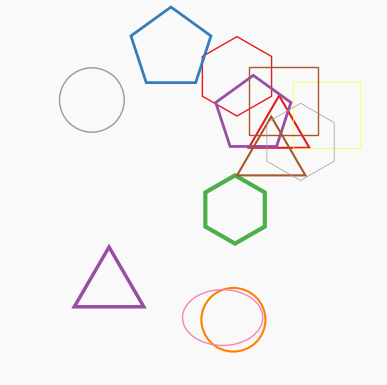[{"shape": "hexagon", "thickness": 1, "radius": 0.52, "center": [0.612, 0.802]}, {"shape": "triangle", "thickness": 1.5, "radius": 0.45, "center": [0.72, 0.661]}, {"shape": "pentagon", "thickness": 2, "radius": 0.54, "center": [0.441, 0.873]}, {"shape": "hexagon", "thickness": 3, "radius": 0.44, "center": [0.607, 0.456]}, {"shape": "triangle", "thickness": 2.5, "radius": 0.52, "center": [0.281, 0.255]}, {"shape": "pentagon", "thickness": 2, "radius": 0.51, "center": [0.654, 0.702]}, {"shape": "circle", "thickness": 1.5, "radius": 0.41, "center": [0.602, 0.169]}, {"shape": "square", "thickness": 0.5, "radius": 0.43, "center": [0.842, 0.702]}, {"shape": "square", "thickness": 1, "radius": 0.45, "center": [0.731, 0.738]}, {"shape": "triangle", "thickness": 1.5, "radius": 0.51, "center": [0.7, 0.595]}, {"shape": "oval", "thickness": 1, "radius": 0.52, "center": [0.575, 0.175]}, {"shape": "hexagon", "thickness": 0.5, "radius": 0.5, "center": [0.776, 0.631]}, {"shape": "circle", "thickness": 1, "radius": 0.42, "center": [0.237, 0.74]}]